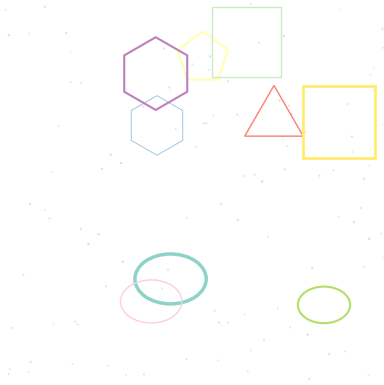[{"shape": "oval", "thickness": 2.5, "radius": 0.46, "center": [0.443, 0.275]}, {"shape": "pentagon", "thickness": 1.5, "radius": 0.35, "center": [0.527, 0.849]}, {"shape": "triangle", "thickness": 1, "radius": 0.44, "center": [0.712, 0.69]}, {"shape": "hexagon", "thickness": 0.5, "radius": 0.39, "center": [0.408, 0.674]}, {"shape": "oval", "thickness": 1.5, "radius": 0.34, "center": [0.841, 0.208]}, {"shape": "oval", "thickness": 1, "radius": 0.4, "center": [0.393, 0.217]}, {"shape": "hexagon", "thickness": 1.5, "radius": 0.47, "center": [0.405, 0.809]}, {"shape": "square", "thickness": 1, "radius": 0.45, "center": [0.64, 0.891]}, {"shape": "square", "thickness": 2, "radius": 0.47, "center": [0.88, 0.684]}]